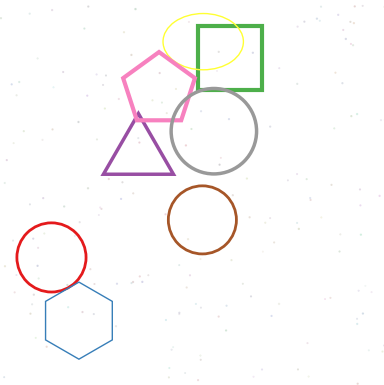[{"shape": "circle", "thickness": 2, "radius": 0.45, "center": [0.134, 0.331]}, {"shape": "hexagon", "thickness": 1, "radius": 0.5, "center": [0.205, 0.167]}, {"shape": "square", "thickness": 3, "radius": 0.41, "center": [0.596, 0.848]}, {"shape": "triangle", "thickness": 2.5, "radius": 0.52, "center": [0.36, 0.6]}, {"shape": "oval", "thickness": 1, "radius": 0.52, "center": [0.528, 0.892]}, {"shape": "circle", "thickness": 2, "radius": 0.44, "center": [0.526, 0.429]}, {"shape": "pentagon", "thickness": 3, "radius": 0.49, "center": [0.413, 0.767]}, {"shape": "circle", "thickness": 2.5, "radius": 0.55, "center": [0.555, 0.659]}]